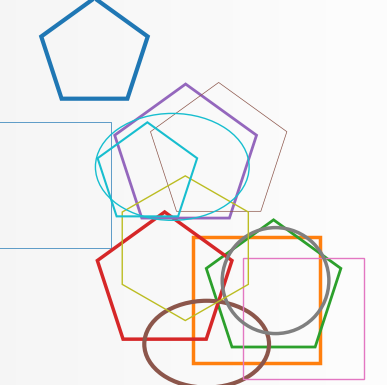[{"shape": "square", "thickness": 0.5, "radius": 0.82, "center": [0.122, 0.52]}, {"shape": "pentagon", "thickness": 3, "radius": 0.72, "center": [0.244, 0.861]}, {"shape": "square", "thickness": 2.5, "radius": 0.82, "center": [0.662, 0.221]}, {"shape": "pentagon", "thickness": 2, "radius": 0.91, "center": [0.706, 0.246]}, {"shape": "pentagon", "thickness": 2.5, "radius": 0.91, "center": [0.425, 0.267]}, {"shape": "pentagon", "thickness": 2, "radius": 0.96, "center": [0.479, 0.589]}, {"shape": "pentagon", "thickness": 0.5, "radius": 0.93, "center": [0.564, 0.601]}, {"shape": "oval", "thickness": 3, "radius": 0.8, "center": [0.533, 0.106]}, {"shape": "square", "thickness": 1, "radius": 0.78, "center": [0.783, 0.172]}, {"shape": "circle", "thickness": 2.5, "radius": 0.69, "center": [0.711, 0.271]}, {"shape": "hexagon", "thickness": 1, "radius": 0.94, "center": [0.478, 0.355]}, {"shape": "oval", "thickness": 1, "radius": 0.99, "center": [0.445, 0.567]}, {"shape": "pentagon", "thickness": 1.5, "radius": 0.68, "center": [0.38, 0.547]}]